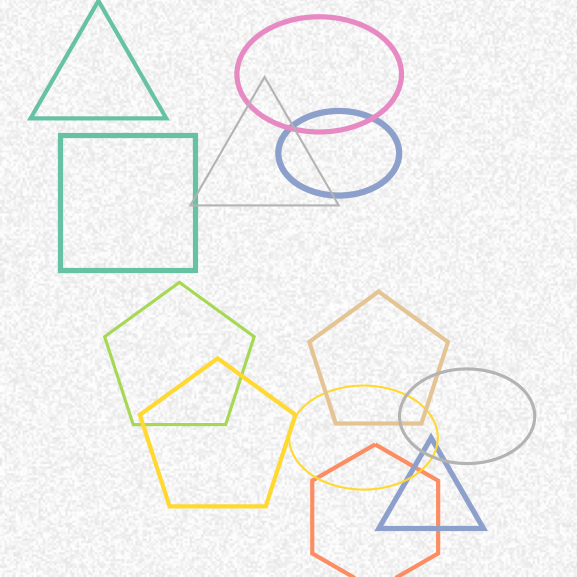[{"shape": "triangle", "thickness": 2, "radius": 0.68, "center": [0.17, 0.862]}, {"shape": "square", "thickness": 2.5, "radius": 0.58, "center": [0.221, 0.648]}, {"shape": "hexagon", "thickness": 2, "radius": 0.63, "center": [0.65, 0.104]}, {"shape": "triangle", "thickness": 2.5, "radius": 0.52, "center": [0.747, 0.136]}, {"shape": "oval", "thickness": 3, "radius": 0.52, "center": [0.587, 0.734]}, {"shape": "oval", "thickness": 2.5, "radius": 0.71, "center": [0.553, 0.87]}, {"shape": "pentagon", "thickness": 1.5, "radius": 0.68, "center": [0.311, 0.374]}, {"shape": "oval", "thickness": 1, "radius": 0.64, "center": [0.629, 0.241]}, {"shape": "pentagon", "thickness": 2, "radius": 0.71, "center": [0.377, 0.237]}, {"shape": "pentagon", "thickness": 2, "radius": 0.63, "center": [0.656, 0.368]}, {"shape": "oval", "thickness": 1.5, "radius": 0.59, "center": [0.809, 0.278]}, {"shape": "triangle", "thickness": 1, "radius": 0.74, "center": [0.458, 0.718]}]